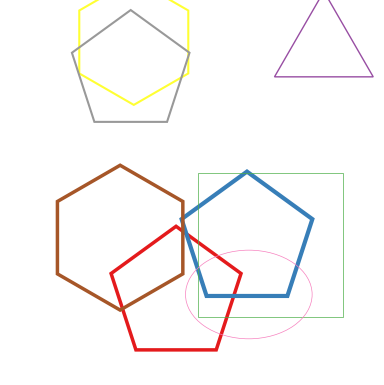[{"shape": "pentagon", "thickness": 2.5, "radius": 0.89, "center": [0.457, 0.235]}, {"shape": "pentagon", "thickness": 3, "radius": 0.89, "center": [0.641, 0.376]}, {"shape": "square", "thickness": 0.5, "radius": 0.94, "center": [0.702, 0.364]}, {"shape": "triangle", "thickness": 1, "radius": 0.74, "center": [0.841, 0.874]}, {"shape": "hexagon", "thickness": 1.5, "radius": 0.82, "center": [0.347, 0.891]}, {"shape": "hexagon", "thickness": 2.5, "radius": 0.94, "center": [0.312, 0.383]}, {"shape": "oval", "thickness": 0.5, "radius": 0.82, "center": [0.646, 0.235]}, {"shape": "pentagon", "thickness": 1.5, "radius": 0.8, "center": [0.34, 0.813]}]